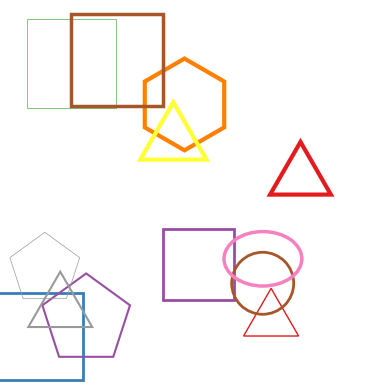[{"shape": "triangle", "thickness": 1, "radius": 0.41, "center": [0.704, 0.169]}, {"shape": "triangle", "thickness": 3, "radius": 0.46, "center": [0.78, 0.54]}, {"shape": "square", "thickness": 2, "radius": 0.56, "center": [0.103, 0.126]}, {"shape": "square", "thickness": 0.5, "radius": 0.58, "center": [0.185, 0.835]}, {"shape": "square", "thickness": 2, "radius": 0.46, "center": [0.515, 0.314]}, {"shape": "pentagon", "thickness": 1.5, "radius": 0.6, "center": [0.224, 0.17]}, {"shape": "hexagon", "thickness": 3, "radius": 0.6, "center": [0.479, 0.729]}, {"shape": "triangle", "thickness": 3, "radius": 0.5, "center": [0.45, 0.635]}, {"shape": "square", "thickness": 2.5, "radius": 0.6, "center": [0.303, 0.843]}, {"shape": "circle", "thickness": 2, "radius": 0.4, "center": [0.682, 0.264]}, {"shape": "oval", "thickness": 2.5, "radius": 0.51, "center": [0.683, 0.328]}, {"shape": "pentagon", "thickness": 0.5, "radius": 0.48, "center": [0.116, 0.301]}, {"shape": "triangle", "thickness": 1.5, "radius": 0.48, "center": [0.157, 0.198]}]